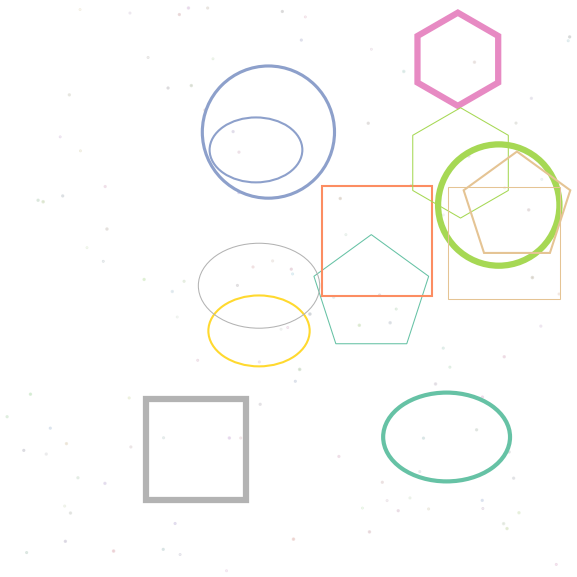[{"shape": "pentagon", "thickness": 0.5, "radius": 0.52, "center": [0.643, 0.488]}, {"shape": "oval", "thickness": 2, "radius": 0.55, "center": [0.773, 0.242]}, {"shape": "square", "thickness": 1, "radius": 0.48, "center": [0.653, 0.581]}, {"shape": "oval", "thickness": 1, "radius": 0.4, "center": [0.443, 0.74]}, {"shape": "circle", "thickness": 1.5, "radius": 0.57, "center": [0.465, 0.77]}, {"shape": "hexagon", "thickness": 3, "radius": 0.4, "center": [0.793, 0.896]}, {"shape": "circle", "thickness": 3, "radius": 0.53, "center": [0.864, 0.644]}, {"shape": "hexagon", "thickness": 0.5, "radius": 0.48, "center": [0.797, 0.717]}, {"shape": "oval", "thickness": 1, "radius": 0.44, "center": [0.449, 0.426]}, {"shape": "pentagon", "thickness": 1, "radius": 0.49, "center": [0.895, 0.64]}, {"shape": "square", "thickness": 0.5, "radius": 0.49, "center": [0.872, 0.579]}, {"shape": "oval", "thickness": 0.5, "radius": 0.53, "center": [0.449, 0.504]}, {"shape": "square", "thickness": 3, "radius": 0.43, "center": [0.34, 0.221]}]